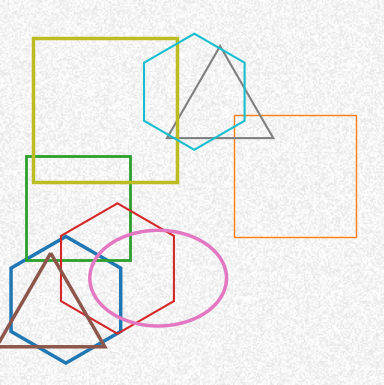[{"shape": "hexagon", "thickness": 2.5, "radius": 0.82, "center": [0.171, 0.221]}, {"shape": "square", "thickness": 1, "radius": 0.79, "center": [0.766, 0.542]}, {"shape": "square", "thickness": 2, "radius": 0.68, "center": [0.202, 0.459]}, {"shape": "hexagon", "thickness": 1.5, "radius": 0.85, "center": [0.305, 0.303]}, {"shape": "triangle", "thickness": 2.5, "radius": 0.81, "center": [0.132, 0.18]}, {"shape": "oval", "thickness": 2.5, "radius": 0.89, "center": [0.411, 0.278]}, {"shape": "triangle", "thickness": 1.5, "radius": 0.8, "center": [0.572, 0.721]}, {"shape": "square", "thickness": 2.5, "radius": 0.94, "center": [0.273, 0.714]}, {"shape": "hexagon", "thickness": 1.5, "radius": 0.75, "center": [0.505, 0.762]}]